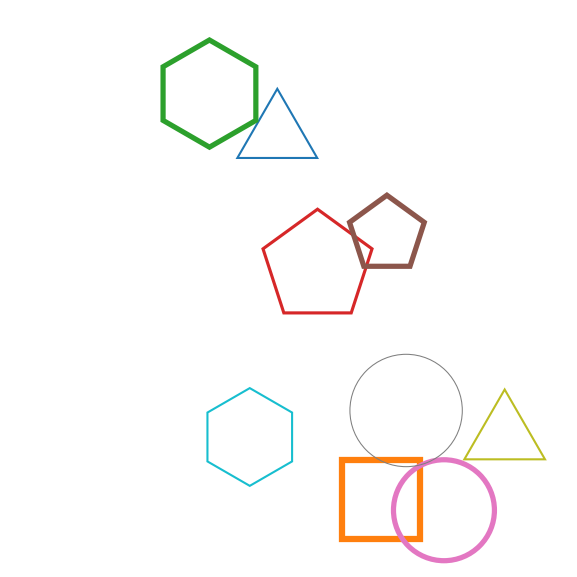[{"shape": "triangle", "thickness": 1, "radius": 0.4, "center": [0.48, 0.766]}, {"shape": "square", "thickness": 3, "radius": 0.34, "center": [0.66, 0.134]}, {"shape": "hexagon", "thickness": 2.5, "radius": 0.46, "center": [0.363, 0.837]}, {"shape": "pentagon", "thickness": 1.5, "radius": 0.5, "center": [0.55, 0.538]}, {"shape": "pentagon", "thickness": 2.5, "radius": 0.34, "center": [0.67, 0.593]}, {"shape": "circle", "thickness": 2.5, "radius": 0.44, "center": [0.769, 0.116]}, {"shape": "circle", "thickness": 0.5, "radius": 0.49, "center": [0.703, 0.288]}, {"shape": "triangle", "thickness": 1, "radius": 0.4, "center": [0.874, 0.244]}, {"shape": "hexagon", "thickness": 1, "radius": 0.42, "center": [0.433, 0.242]}]